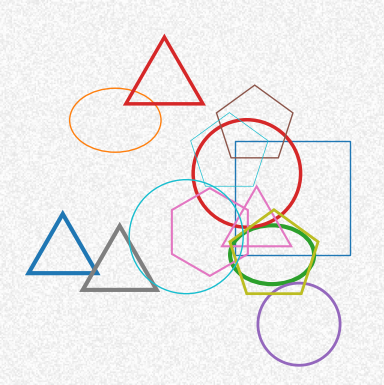[{"shape": "square", "thickness": 1, "radius": 0.74, "center": [0.76, 0.485]}, {"shape": "triangle", "thickness": 3, "radius": 0.51, "center": [0.163, 0.342]}, {"shape": "oval", "thickness": 1, "radius": 0.59, "center": [0.3, 0.688]}, {"shape": "oval", "thickness": 3, "radius": 0.55, "center": [0.707, 0.338]}, {"shape": "circle", "thickness": 2.5, "radius": 0.7, "center": [0.641, 0.549]}, {"shape": "triangle", "thickness": 2.5, "radius": 0.58, "center": [0.427, 0.788]}, {"shape": "circle", "thickness": 2, "radius": 0.53, "center": [0.777, 0.158]}, {"shape": "pentagon", "thickness": 1, "radius": 0.52, "center": [0.662, 0.675]}, {"shape": "triangle", "thickness": 1.5, "radius": 0.52, "center": [0.667, 0.412]}, {"shape": "hexagon", "thickness": 1.5, "radius": 0.57, "center": [0.545, 0.397]}, {"shape": "triangle", "thickness": 3, "radius": 0.55, "center": [0.311, 0.302]}, {"shape": "pentagon", "thickness": 2, "radius": 0.6, "center": [0.712, 0.335]}, {"shape": "circle", "thickness": 1, "radius": 0.74, "center": [0.484, 0.385]}, {"shape": "pentagon", "thickness": 0.5, "radius": 0.53, "center": [0.596, 0.602]}]